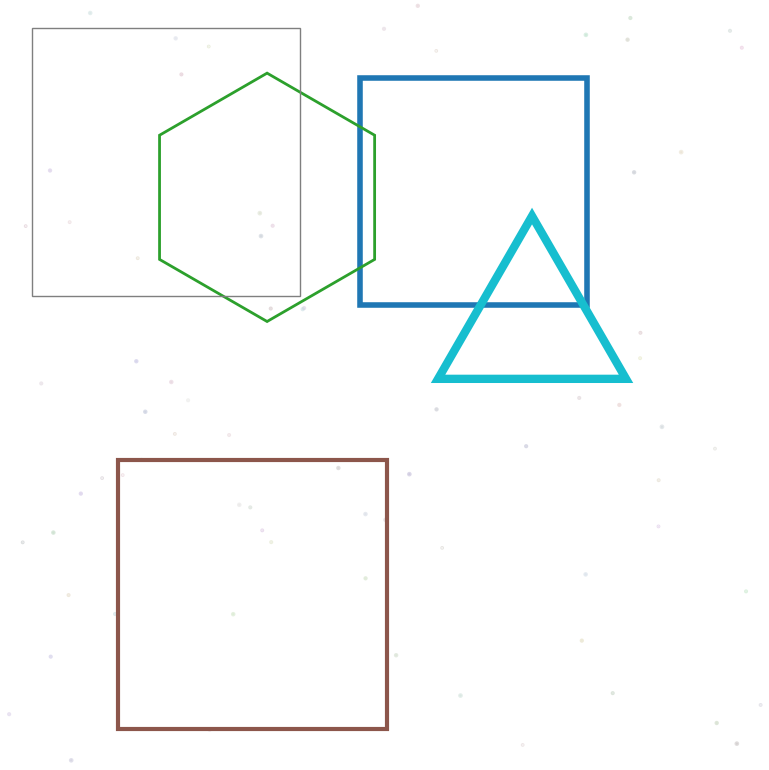[{"shape": "square", "thickness": 2, "radius": 0.74, "center": [0.615, 0.751]}, {"shape": "hexagon", "thickness": 1, "radius": 0.81, "center": [0.347, 0.744]}, {"shape": "square", "thickness": 1.5, "radius": 0.87, "center": [0.328, 0.228]}, {"shape": "square", "thickness": 0.5, "radius": 0.87, "center": [0.215, 0.789]}, {"shape": "triangle", "thickness": 3, "radius": 0.7, "center": [0.691, 0.578]}]